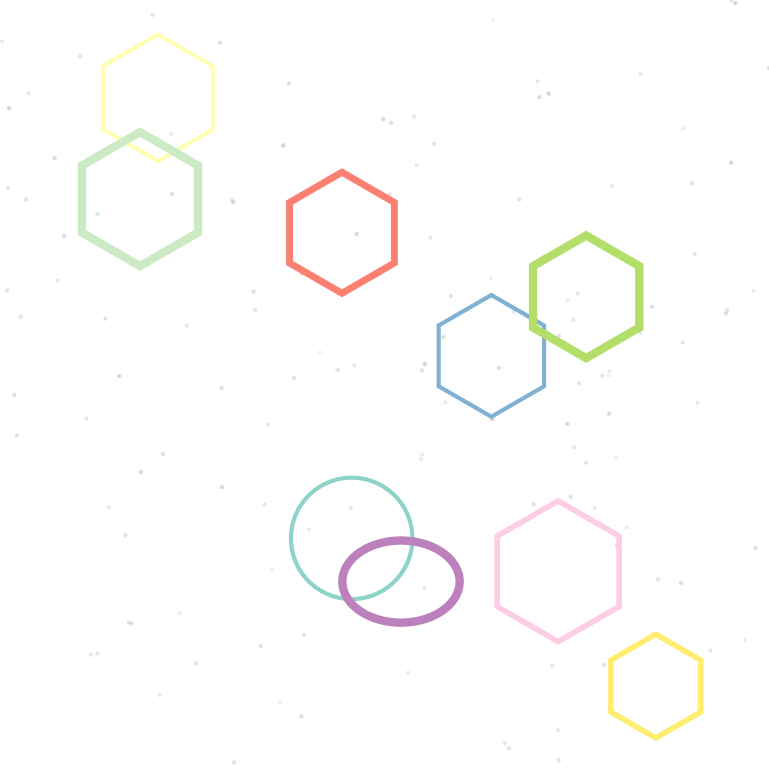[{"shape": "circle", "thickness": 1.5, "radius": 0.39, "center": [0.457, 0.301]}, {"shape": "hexagon", "thickness": 1.5, "radius": 0.41, "center": [0.205, 0.873]}, {"shape": "hexagon", "thickness": 2.5, "radius": 0.39, "center": [0.444, 0.698]}, {"shape": "hexagon", "thickness": 1.5, "radius": 0.4, "center": [0.638, 0.538]}, {"shape": "hexagon", "thickness": 3, "radius": 0.4, "center": [0.761, 0.615]}, {"shape": "hexagon", "thickness": 2, "radius": 0.46, "center": [0.725, 0.258]}, {"shape": "oval", "thickness": 3, "radius": 0.38, "center": [0.521, 0.245]}, {"shape": "hexagon", "thickness": 3, "radius": 0.44, "center": [0.182, 0.741]}, {"shape": "hexagon", "thickness": 2, "radius": 0.34, "center": [0.852, 0.109]}]